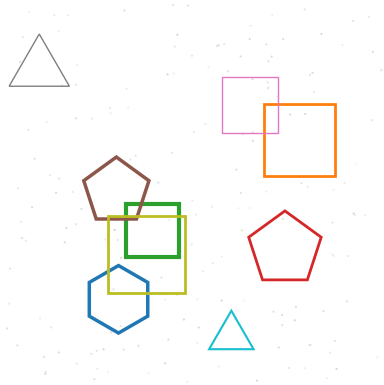[{"shape": "hexagon", "thickness": 2.5, "radius": 0.44, "center": [0.308, 0.223]}, {"shape": "square", "thickness": 2, "radius": 0.47, "center": [0.778, 0.637]}, {"shape": "square", "thickness": 3, "radius": 0.34, "center": [0.396, 0.401]}, {"shape": "pentagon", "thickness": 2, "radius": 0.5, "center": [0.74, 0.353]}, {"shape": "pentagon", "thickness": 2.5, "radius": 0.44, "center": [0.302, 0.503]}, {"shape": "square", "thickness": 1, "radius": 0.36, "center": [0.649, 0.727]}, {"shape": "triangle", "thickness": 1, "radius": 0.45, "center": [0.102, 0.821]}, {"shape": "square", "thickness": 2, "radius": 0.5, "center": [0.382, 0.339]}, {"shape": "triangle", "thickness": 1.5, "radius": 0.33, "center": [0.601, 0.126]}]